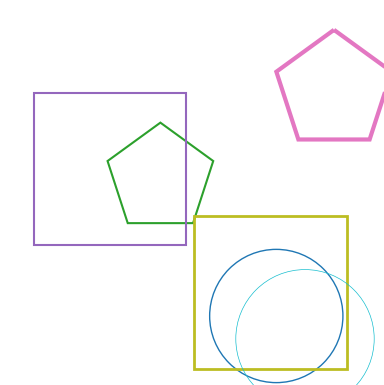[{"shape": "circle", "thickness": 1, "radius": 0.87, "center": [0.718, 0.179]}, {"shape": "pentagon", "thickness": 1.5, "radius": 0.72, "center": [0.417, 0.537]}, {"shape": "square", "thickness": 1.5, "radius": 0.98, "center": [0.286, 0.562]}, {"shape": "pentagon", "thickness": 3, "radius": 0.79, "center": [0.868, 0.765]}, {"shape": "square", "thickness": 2, "radius": 1.0, "center": [0.702, 0.241]}, {"shape": "circle", "thickness": 0.5, "radius": 0.9, "center": [0.792, 0.12]}]